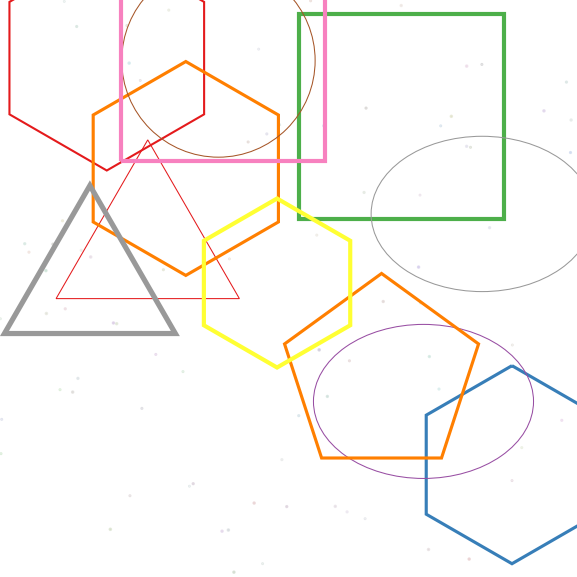[{"shape": "triangle", "thickness": 0.5, "radius": 0.92, "center": [0.256, 0.574]}, {"shape": "hexagon", "thickness": 1, "radius": 0.97, "center": [0.185, 0.898]}, {"shape": "hexagon", "thickness": 1.5, "radius": 0.86, "center": [0.887, 0.194]}, {"shape": "square", "thickness": 2, "radius": 0.89, "center": [0.695, 0.797]}, {"shape": "oval", "thickness": 0.5, "radius": 0.95, "center": [0.733, 0.304]}, {"shape": "hexagon", "thickness": 1.5, "radius": 0.93, "center": [0.322, 0.707]}, {"shape": "pentagon", "thickness": 1.5, "radius": 0.88, "center": [0.661, 0.349]}, {"shape": "hexagon", "thickness": 2, "radius": 0.73, "center": [0.48, 0.509]}, {"shape": "circle", "thickness": 0.5, "radius": 0.84, "center": [0.378, 0.894]}, {"shape": "square", "thickness": 2, "radius": 0.88, "center": [0.386, 0.898]}, {"shape": "oval", "thickness": 0.5, "radius": 0.96, "center": [0.835, 0.629]}, {"shape": "triangle", "thickness": 2.5, "radius": 0.85, "center": [0.156, 0.507]}]